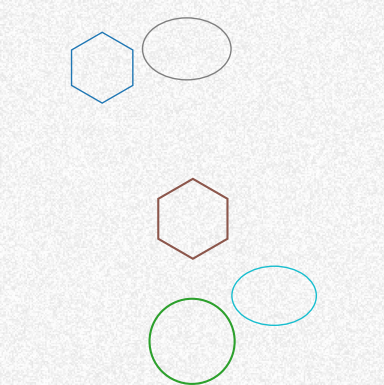[{"shape": "hexagon", "thickness": 1, "radius": 0.46, "center": [0.265, 0.824]}, {"shape": "circle", "thickness": 1.5, "radius": 0.55, "center": [0.499, 0.113]}, {"shape": "hexagon", "thickness": 1.5, "radius": 0.52, "center": [0.501, 0.432]}, {"shape": "oval", "thickness": 1, "radius": 0.57, "center": [0.485, 0.873]}, {"shape": "oval", "thickness": 1, "radius": 0.55, "center": [0.712, 0.232]}]